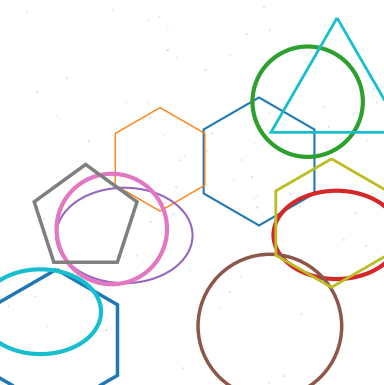[{"shape": "hexagon", "thickness": 2.5, "radius": 0.92, "center": [0.146, 0.117]}, {"shape": "hexagon", "thickness": 1.5, "radius": 0.83, "center": [0.673, 0.581]}, {"shape": "hexagon", "thickness": 1, "radius": 0.67, "center": [0.416, 0.586]}, {"shape": "circle", "thickness": 3, "radius": 0.72, "center": [0.799, 0.736]}, {"shape": "oval", "thickness": 3, "radius": 0.82, "center": [0.874, 0.39]}, {"shape": "oval", "thickness": 1.5, "radius": 0.89, "center": [0.323, 0.388]}, {"shape": "circle", "thickness": 2.5, "radius": 0.93, "center": [0.701, 0.153]}, {"shape": "circle", "thickness": 3, "radius": 0.72, "center": [0.29, 0.405]}, {"shape": "pentagon", "thickness": 2.5, "radius": 0.7, "center": [0.222, 0.432]}, {"shape": "hexagon", "thickness": 2, "radius": 0.83, "center": [0.861, 0.421]}, {"shape": "oval", "thickness": 3, "radius": 0.79, "center": [0.105, 0.19]}, {"shape": "triangle", "thickness": 2, "radius": 0.99, "center": [0.875, 0.755]}]